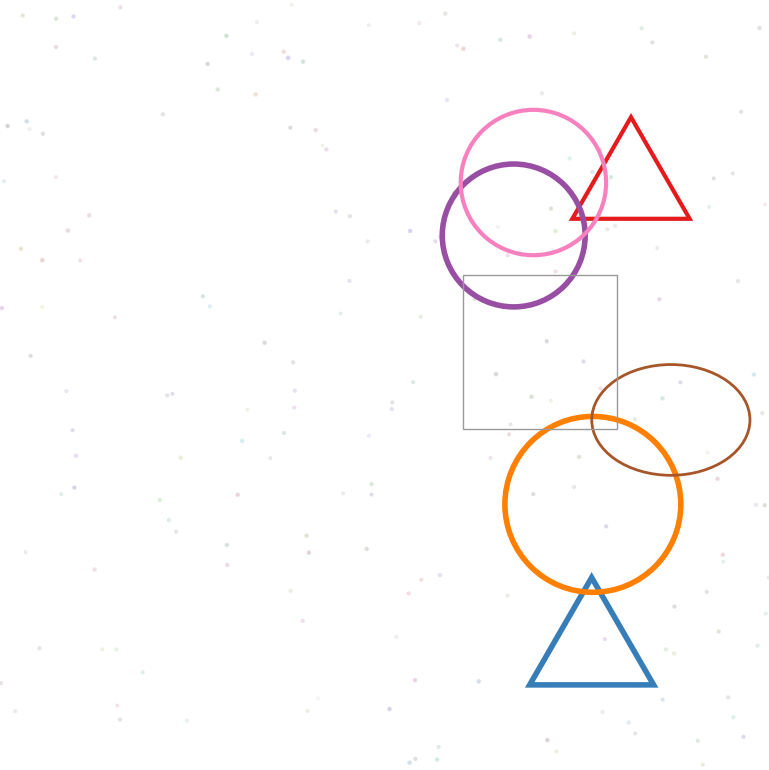[{"shape": "triangle", "thickness": 1.5, "radius": 0.44, "center": [0.819, 0.76]}, {"shape": "triangle", "thickness": 2, "radius": 0.46, "center": [0.768, 0.157]}, {"shape": "circle", "thickness": 2, "radius": 0.46, "center": [0.667, 0.694]}, {"shape": "circle", "thickness": 2, "radius": 0.57, "center": [0.77, 0.345]}, {"shape": "oval", "thickness": 1, "radius": 0.51, "center": [0.871, 0.455]}, {"shape": "circle", "thickness": 1.5, "radius": 0.47, "center": [0.693, 0.763]}, {"shape": "square", "thickness": 0.5, "radius": 0.5, "center": [0.702, 0.543]}]